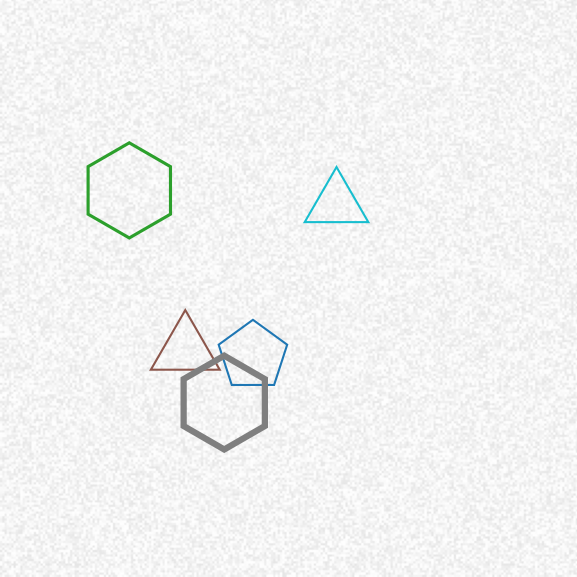[{"shape": "pentagon", "thickness": 1, "radius": 0.31, "center": [0.438, 0.383]}, {"shape": "hexagon", "thickness": 1.5, "radius": 0.41, "center": [0.224, 0.669]}, {"shape": "triangle", "thickness": 1, "radius": 0.34, "center": [0.321, 0.393]}, {"shape": "hexagon", "thickness": 3, "radius": 0.41, "center": [0.388, 0.302]}, {"shape": "triangle", "thickness": 1, "radius": 0.32, "center": [0.583, 0.646]}]